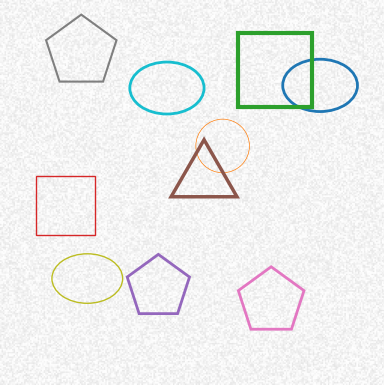[{"shape": "oval", "thickness": 2, "radius": 0.49, "center": [0.831, 0.778]}, {"shape": "circle", "thickness": 0.5, "radius": 0.35, "center": [0.578, 0.621]}, {"shape": "square", "thickness": 3, "radius": 0.48, "center": [0.714, 0.818]}, {"shape": "square", "thickness": 1, "radius": 0.38, "center": [0.171, 0.465]}, {"shape": "pentagon", "thickness": 2, "radius": 0.43, "center": [0.411, 0.254]}, {"shape": "triangle", "thickness": 2.5, "radius": 0.49, "center": [0.53, 0.538]}, {"shape": "pentagon", "thickness": 2, "radius": 0.45, "center": [0.704, 0.217]}, {"shape": "pentagon", "thickness": 1.5, "radius": 0.48, "center": [0.211, 0.866]}, {"shape": "oval", "thickness": 1, "radius": 0.46, "center": [0.227, 0.277]}, {"shape": "oval", "thickness": 2, "radius": 0.48, "center": [0.434, 0.771]}]